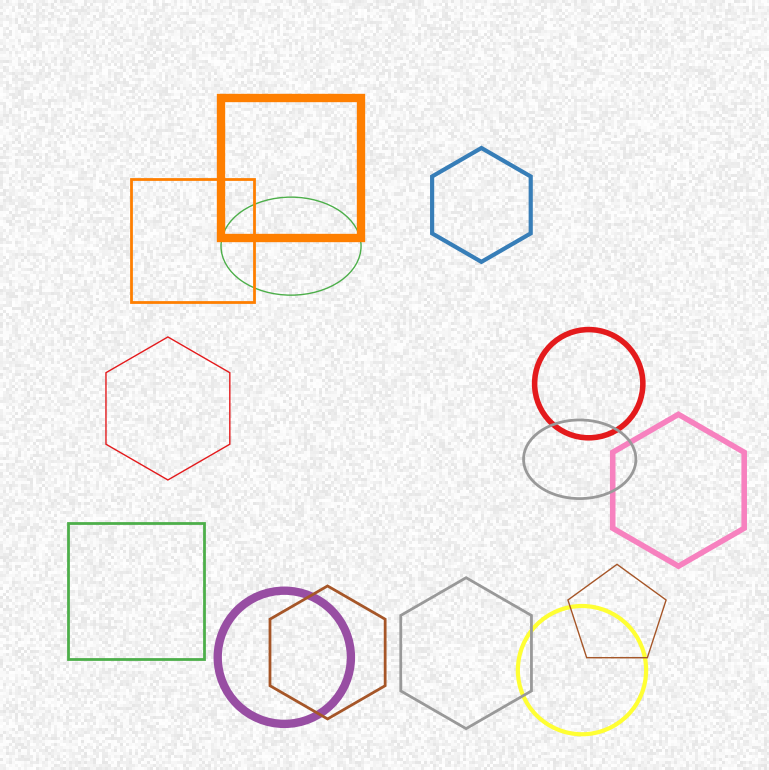[{"shape": "hexagon", "thickness": 0.5, "radius": 0.46, "center": [0.218, 0.47]}, {"shape": "circle", "thickness": 2, "radius": 0.35, "center": [0.765, 0.502]}, {"shape": "hexagon", "thickness": 1.5, "radius": 0.37, "center": [0.625, 0.734]}, {"shape": "square", "thickness": 1, "radius": 0.44, "center": [0.176, 0.232]}, {"shape": "oval", "thickness": 0.5, "radius": 0.45, "center": [0.378, 0.68]}, {"shape": "circle", "thickness": 3, "radius": 0.43, "center": [0.369, 0.146]}, {"shape": "square", "thickness": 3, "radius": 0.45, "center": [0.378, 0.781]}, {"shape": "square", "thickness": 1, "radius": 0.4, "center": [0.25, 0.687]}, {"shape": "circle", "thickness": 1.5, "radius": 0.42, "center": [0.756, 0.13]}, {"shape": "pentagon", "thickness": 0.5, "radius": 0.34, "center": [0.801, 0.2]}, {"shape": "hexagon", "thickness": 1, "radius": 0.43, "center": [0.425, 0.153]}, {"shape": "hexagon", "thickness": 2, "radius": 0.49, "center": [0.881, 0.363]}, {"shape": "hexagon", "thickness": 1, "radius": 0.49, "center": [0.605, 0.152]}, {"shape": "oval", "thickness": 1, "radius": 0.36, "center": [0.753, 0.404]}]